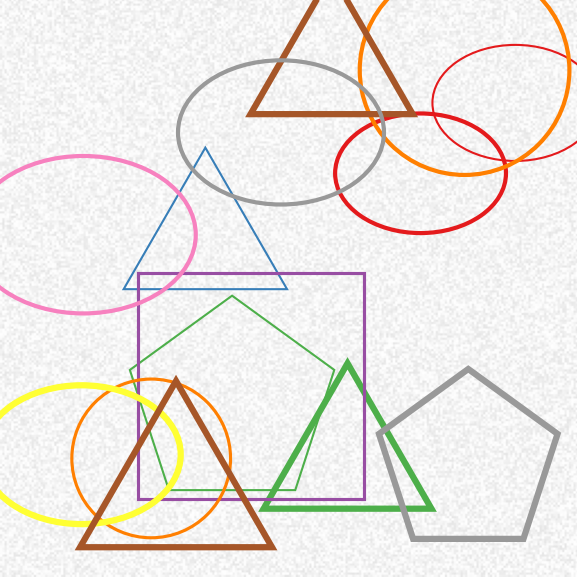[{"shape": "oval", "thickness": 2, "radius": 0.74, "center": [0.728, 0.699]}, {"shape": "oval", "thickness": 1, "radius": 0.72, "center": [0.892, 0.821]}, {"shape": "triangle", "thickness": 1, "radius": 0.82, "center": [0.356, 0.58]}, {"shape": "pentagon", "thickness": 1, "radius": 0.93, "center": [0.402, 0.301]}, {"shape": "triangle", "thickness": 3, "radius": 0.84, "center": [0.602, 0.202]}, {"shape": "square", "thickness": 1.5, "radius": 0.98, "center": [0.435, 0.331]}, {"shape": "circle", "thickness": 1.5, "radius": 0.69, "center": [0.262, 0.205]}, {"shape": "circle", "thickness": 2, "radius": 0.91, "center": [0.804, 0.878]}, {"shape": "oval", "thickness": 3, "radius": 0.86, "center": [0.141, 0.212]}, {"shape": "triangle", "thickness": 3, "radius": 0.96, "center": [0.305, 0.148]}, {"shape": "triangle", "thickness": 3, "radius": 0.81, "center": [0.574, 0.883]}, {"shape": "oval", "thickness": 2, "radius": 0.97, "center": [0.144, 0.593]}, {"shape": "pentagon", "thickness": 3, "radius": 0.81, "center": [0.811, 0.198]}, {"shape": "oval", "thickness": 2, "radius": 0.89, "center": [0.487, 0.77]}]